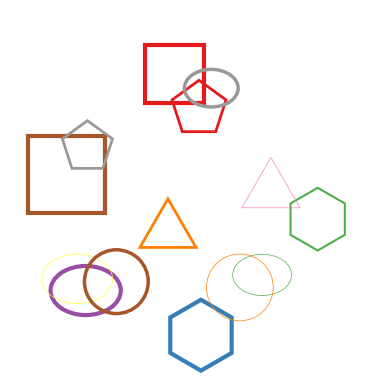[{"shape": "square", "thickness": 3, "radius": 0.38, "center": [0.453, 0.808]}, {"shape": "pentagon", "thickness": 2, "radius": 0.37, "center": [0.517, 0.718]}, {"shape": "hexagon", "thickness": 3, "radius": 0.46, "center": [0.522, 0.129]}, {"shape": "oval", "thickness": 0.5, "radius": 0.38, "center": [0.681, 0.286]}, {"shape": "hexagon", "thickness": 1.5, "radius": 0.41, "center": [0.825, 0.431]}, {"shape": "oval", "thickness": 3, "radius": 0.46, "center": [0.223, 0.245]}, {"shape": "triangle", "thickness": 2, "radius": 0.42, "center": [0.436, 0.399]}, {"shape": "circle", "thickness": 0.5, "radius": 0.43, "center": [0.623, 0.254]}, {"shape": "oval", "thickness": 0.5, "radius": 0.46, "center": [0.201, 0.276]}, {"shape": "square", "thickness": 3, "radius": 0.5, "center": [0.173, 0.547]}, {"shape": "circle", "thickness": 2.5, "radius": 0.41, "center": [0.302, 0.268]}, {"shape": "triangle", "thickness": 0.5, "radius": 0.44, "center": [0.704, 0.504]}, {"shape": "pentagon", "thickness": 2, "radius": 0.34, "center": [0.227, 0.618]}, {"shape": "oval", "thickness": 2.5, "radius": 0.35, "center": [0.549, 0.771]}]